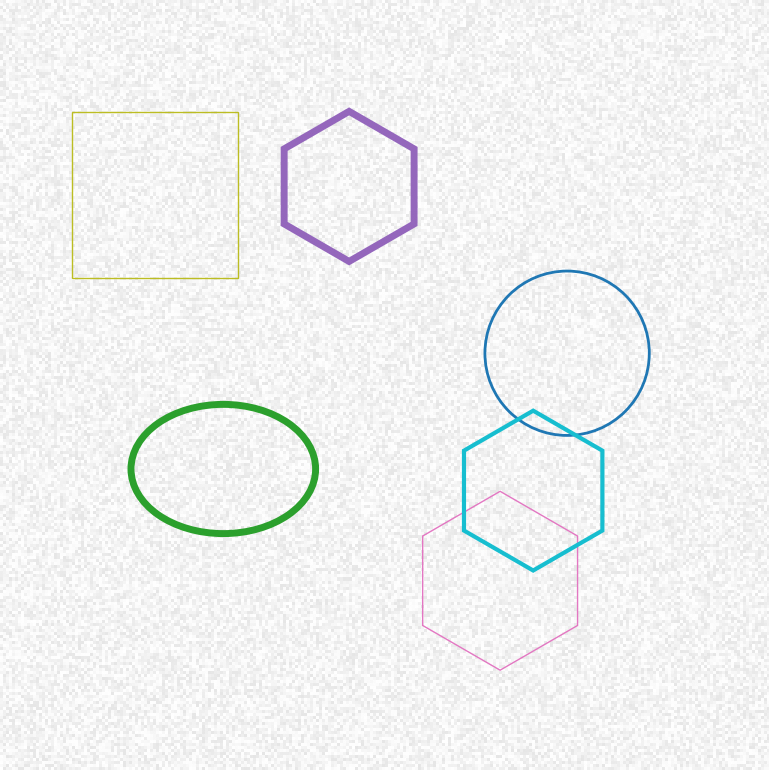[{"shape": "circle", "thickness": 1, "radius": 0.53, "center": [0.736, 0.541]}, {"shape": "oval", "thickness": 2.5, "radius": 0.6, "center": [0.29, 0.391]}, {"shape": "hexagon", "thickness": 2.5, "radius": 0.49, "center": [0.453, 0.758]}, {"shape": "hexagon", "thickness": 0.5, "radius": 0.58, "center": [0.65, 0.246]}, {"shape": "square", "thickness": 0.5, "radius": 0.54, "center": [0.201, 0.746]}, {"shape": "hexagon", "thickness": 1.5, "radius": 0.52, "center": [0.692, 0.363]}]